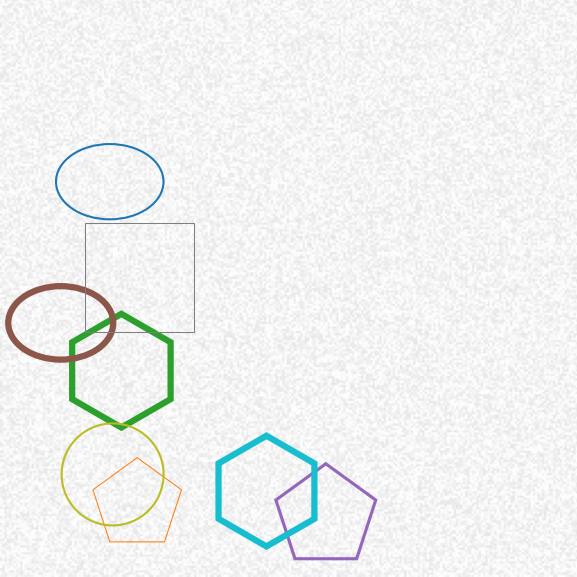[{"shape": "oval", "thickness": 1, "radius": 0.47, "center": [0.19, 0.685]}, {"shape": "pentagon", "thickness": 0.5, "radius": 0.4, "center": [0.238, 0.126]}, {"shape": "hexagon", "thickness": 3, "radius": 0.49, "center": [0.21, 0.357]}, {"shape": "pentagon", "thickness": 1.5, "radius": 0.45, "center": [0.564, 0.105]}, {"shape": "oval", "thickness": 3, "radius": 0.45, "center": [0.105, 0.44]}, {"shape": "square", "thickness": 0.5, "radius": 0.47, "center": [0.241, 0.518]}, {"shape": "circle", "thickness": 1, "radius": 0.44, "center": [0.195, 0.178]}, {"shape": "hexagon", "thickness": 3, "radius": 0.48, "center": [0.461, 0.149]}]